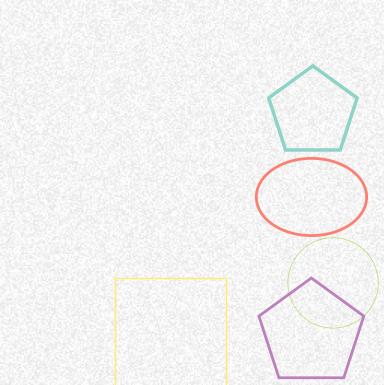[{"shape": "pentagon", "thickness": 2.5, "radius": 0.6, "center": [0.813, 0.708]}, {"shape": "oval", "thickness": 2, "radius": 0.72, "center": [0.809, 0.488]}, {"shape": "circle", "thickness": 0.5, "radius": 0.59, "center": [0.865, 0.265]}, {"shape": "pentagon", "thickness": 2, "radius": 0.72, "center": [0.809, 0.135]}, {"shape": "square", "thickness": 1, "radius": 0.72, "center": [0.442, 0.134]}]